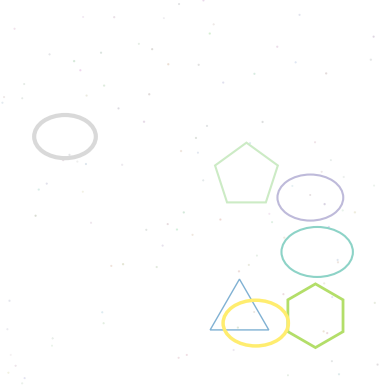[{"shape": "oval", "thickness": 1.5, "radius": 0.46, "center": [0.824, 0.346]}, {"shape": "oval", "thickness": 1.5, "radius": 0.43, "center": [0.806, 0.487]}, {"shape": "triangle", "thickness": 1, "radius": 0.44, "center": [0.622, 0.187]}, {"shape": "hexagon", "thickness": 2, "radius": 0.41, "center": [0.819, 0.18]}, {"shape": "oval", "thickness": 3, "radius": 0.4, "center": [0.169, 0.645]}, {"shape": "pentagon", "thickness": 1.5, "radius": 0.43, "center": [0.64, 0.544]}, {"shape": "oval", "thickness": 2.5, "radius": 0.42, "center": [0.664, 0.161]}]